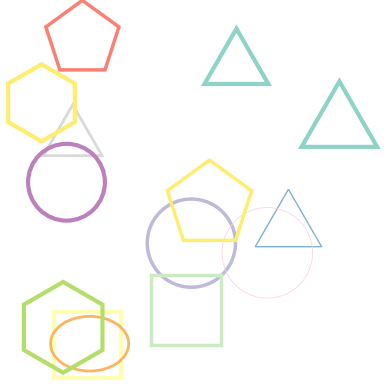[{"shape": "triangle", "thickness": 3, "radius": 0.57, "center": [0.882, 0.675]}, {"shape": "triangle", "thickness": 3, "radius": 0.48, "center": [0.614, 0.83]}, {"shape": "square", "thickness": 3, "radius": 0.43, "center": [0.227, 0.104]}, {"shape": "circle", "thickness": 2.5, "radius": 0.57, "center": [0.497, 0.368]}, {"shape": "pentagon", "thickness": 2.5, "radius": 0.5, "center": [0.214, 0.899]}, {"shape": "triangle", "thickness": 1, "radius": 0.5, "center": [0.749, 0.409]}, {"shape": "oval", "thickness": 2, "radius": 0.51, "center": [0.233, 0.107]}, {"shape": "hexagon", "thickness": 3, "radius": 0.59, "center": [0.164, 0.15]}, {"shape": "circle", "thickness": 0.5, "radius": 0.59, "center": [0.694, 0.343]}, {"shape": "triangle", "thickness": 2, "radius": 0.44, "center": [0.189, 0.64]}, {"shape": "circle", "thickness": 3, "radius": 0.5, "center": [0.173, 0.527]}, {"shape": "square", "thickness": 2.5, "radius": 0.46, "center": [0.482, 0.194]}, {"shape": "pentagon", "thickness": 2.5, "radius": 0.58, "center": [0.544, 0.469]}, {"shape": "hexagon", "thickness": 3, "radius": 0.5, "center": [0.108, 0.733]}]